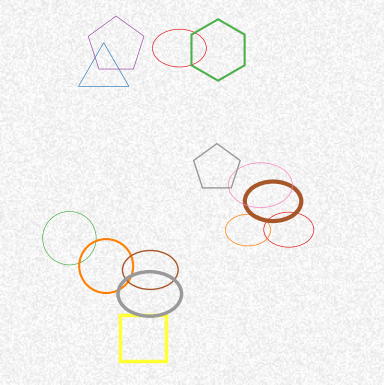[{"shape": "oval", "thickness": 0.5, "radius": 0.33, "center": [0.75, 0.403]}, {"shape": "oval", "thickness": 0.5, "radius": 0.35, "center": [0.466, 0.875]}, {"shape": "triangle", "thickness": 0.5, "radius": 0.38, "center": [0.269, 0.813]}, {"shape": "circle", "thickness": 0.5, "radius": 0.35, "center": [0.18, 0.381]}, {"shape": "hexagon", "thickness": 1.5, "radius": 0.4, "center": [0.566, 0.87]}, {"shape": "pentagon", "thickness": 0.5, "radius": 0.38, "center": [0.302, 0.882]}, {"shape": "circle", "thickness": 1.5, "radius": 0.35, "center": [0.276, 0.309]}, {"shape": "oval", "thickness": 0.5, "radius": 0.29, "center": [0.644, 0.402]}, {"shape": "square", "thickness": 2.5, "radius": 0.3, "center": [0.371, 0.122]}, {"shape": "oval", "thickness": 3, "radius": 0.37, "center": [0.709, 0.477]}, {"shape": "oval", "thickness": 1, "radius": 0.36, "center": [0.39, 0.299]}, {"shape": "oval", "thickness": 0.5, "radius": 0.42, "center": [0.676, 0.519]}, {"shape": "oval", "thickness": 2.5, "radius": 0.41, "center": [0.389, 0.237]}, {"shape": "pentagon", "thickness": 1, "radius": 0.32, "center": [0.563, 0.563]}]